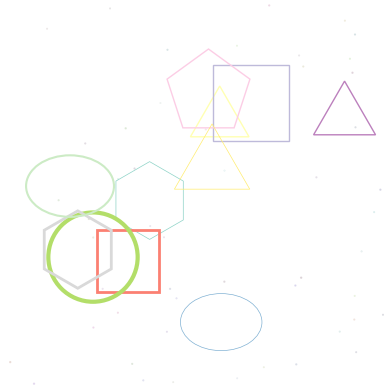[{"shape": "hexagon", "thickness": 0.5, "radius": 0.5, "center": [0.389, 0.479]}, {"shape": "triangle", "thickness": 1, "radius": 0.44, "center": [0.571, 0.689]}, {"shape": "square", "thickness": 1, "radius": 0.49, "center": [0.651, 0.732]}, {"shape": "square", "thickness": 2, "radius": 0.41, "center": [0.333, 0.322]}, {"shape": "oval", "thickness": 0.5, "radius": 0.53, "center": [0.575, 0.163]}, {"shape": "circle", "thickness": 3, "radius": 0.58, "center": [0.242, 0.332]}, {"shape": "pentagon", "thickness": 1, "radius": 0.57, "center": [0.542, 0.759]}, {"shape": "hexagon", "thickness": 2, "radius": 0.5, "center": [0.202, 0.352]}, {"shape": "triangle", "thickness": 1, "radius": 0.46, "center": [0.895, 0.696]}, {"shape": "oval", "thickness": 1.5, "radius": 0.57, "center": [0.182, 0.517]}, {"shape": "triangle", "thickness": 0.5, "radius": 0.57, "center": [0.551, 0.565]}]